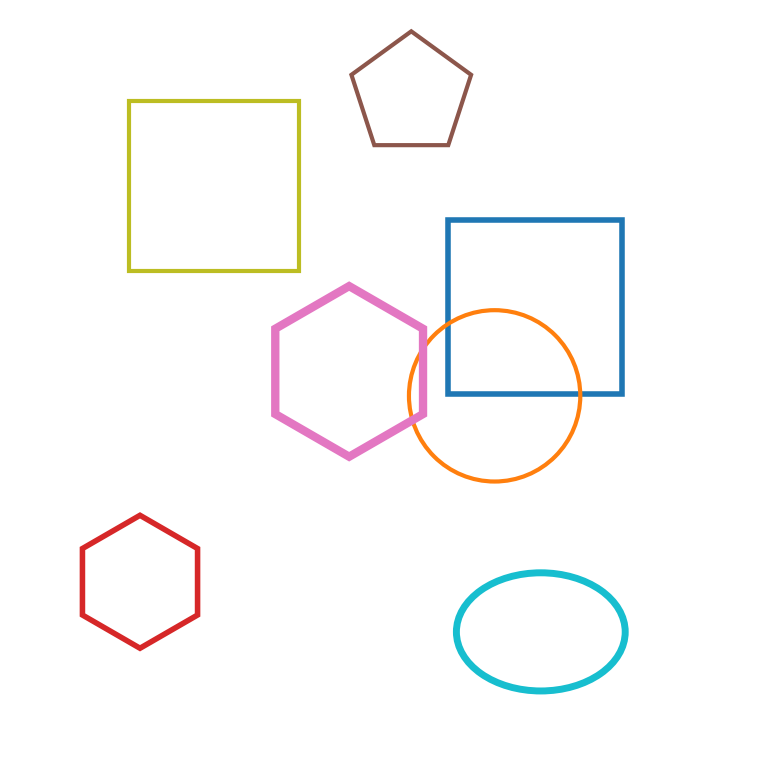[{"shape": "square", "thickness": 2, "radius": 0.57, "center": [0.695, 0.601]}, {"shape": "circle", "thickness": 1.5, "radius": 0.56, "center": [0.642, 0.486]}, {"shape": "hexagon", "thickness": 2, "radius": 0.43, "center": [0.182, 0.244]}, {"shape": "pentagon", "thickness": 1.5, "radius": 0.41, "center": [0.534, 0.878]}, {"shape": "hexagon", "thickness": 3, "radius": 0.55, "center": [0.453, 0.518]}, {"shape": "square", "thickness": 1.5, "radius": 0.55, "center": [0.278, 0.758]}, {"shape": "oval", "thickness": 2.5, "radius": 0.55, "center": [0.702, 0.179]}]